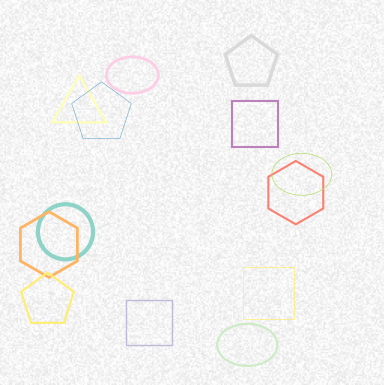[{"shape": "circle", "thickness": 3, "radius": 0.36, "center": [0.17, 0.398]}, {"shape": "triangle", "thickness": 1.5, "radius": 0.41, "center": [0.206, 0.723]}, {"shape": "square", "thickness": 1, "radius": 0.3, "center": [0.387, 0.162]}, {"shape": "hexagon", "thickness": 1.5, "radius": 0.41, "center": [0.768, 0.5]}, {"shape": "pentagon", "thickness": 0.5, "radius": 0.41, "center": [0.264, 0.706]}, {"shape": "hexagon", "thickness": 2, "radius": 0.43, "center": [0.127, 0.365]}, {"shape": "oval", "thickness": 0.5, "radius": 0.39, "center": [0.784, 0.547]}, {"shape": "oval", "thickness": 2, "radius": 0.34, "center": [0.344, 0.805]}, {"shape": "pentagon", "thickness": 2.5, "radius": 0.36, "center": [0.653, 0.837]}, {"shape": "square", "thickness": 1.5, "radius": 0.29, "center": [0.662, 0.678]}, {"shape": "oval", "thickness": 1.5, "radius": 0.39, "center": [0.642, 0.104]}, {"shape": "pentagon", "thickness": 1.5, "radius": 0.36, "center": [0.123, 0.22]}, {"shape": "square", "thickness": 0.5, "radius": 0.33, "center": [0.697, 0.239]}]